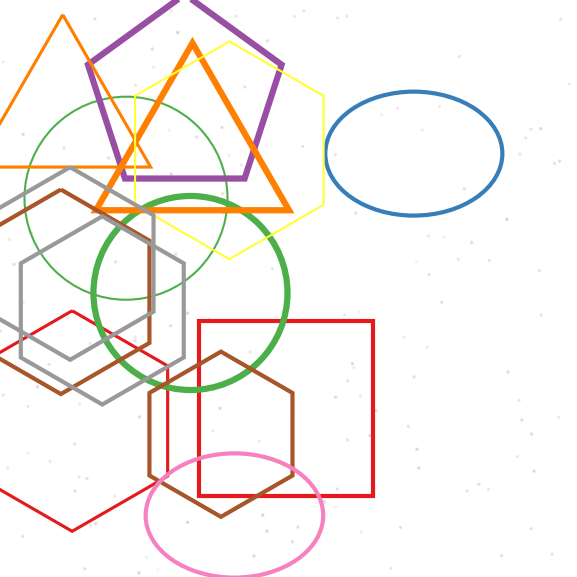[{"shape": "square", "thickness": 2, "radius": 0.76, "center": [0.496, 0.292]}, {"shape": "hexagon", "thickness": 1.5, "radius": 0.95, "center": [0.125, 0.27]}, {"shape": "oval", "thickness": 2, "radius": 0.77, "center": [0.717, 0.733]}, {"shape": "circle", "thickness": 1, "radius": 0.88, "center": [0.218, 0.656]}, {"shape": "circle", "thickness": 3, "radius": 0.84, "center": [0.33, 0.492]}, {"shape": "pentagon", "thickness": 3, "radius": 0.88, "center": [0.32, 0.833]}, {"shape": "triangle", "thickness": 1.5, "radius": 0.88, "center": [0.109, 0.798]}, {"shape": "triangle", "thickness": 3, "radius": 0.97, "center": [0.333, 0.732]}, {"shape": "hexagon", "thickness": 1, "radius": 0.94, "center": [0.397, 0.739]}, {"shape": "hexagon", "thickness": 2, "radius": 0.72, "center": [0.383, 0.247]}, {"shape": "hexagon", "thickness": 2, "radius": 0.89, "center": [0.105, 0.494]}, {"shape": "oval", "thickness": 2, "radius": 0.77, "center": [0.406, 0.107]}, {"shape": "hexagon", "thickness": 2, "radius": 0.81, "center": [0.177, 0.462]}, {"shape": "hexagon", "thickness": 2, "radius": 0.83, "center": [0.121, 0.543]}]